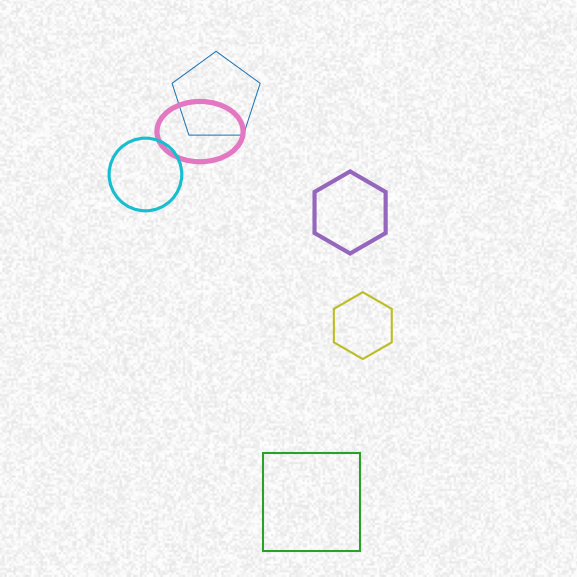[{"shape": "pentagon", "thickness": 0.5, "radius": 0.4, "center": [0.374, 0.83]}, {"shape": "square", "thickness": 1, "radius": 0.42, "center": [0.539, 0.13]}, {"shape": "hexagon", "thickness": 2, "radius": 0.36, "center": [0.606, 0.631]}, {"shape": "oval", "thickness": 2.5, "radius": 0.37, "center": [0.346, 0.771]}, {"shape": "hexagon", "thickness": 1, "radius": 0.29, "center": [0.628, 0.435]}, {"shape": "circle", "thickness": 1.5, "radius": 0.31, "center": [0.252, 0.697]}]